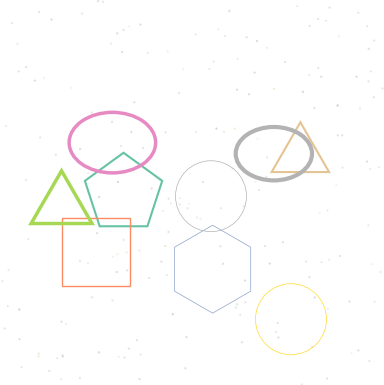[{"shape": "pentagon", "thickness": 1.5, "radius": 0.53, "center": [0.321, 0.498]}, {"shape": "square", "thickness": 1, "radius": 0.44, "center": [0.249, 0.346]}, {"shape": "hexagon", "thickness": 0.5, "radius": 0.57, "center": [0.552, 0.301]}, {"shape": "oval", "thickness": 2.5, "radius": 0.56, "center": [0.292, 0.63]}, {"shape": "triangle", "thickness": 2.5, "radius": 0.46, "center": [0.16, 0.465]}, {"shape": "circle", "thickness": 0.5, "radius": 0.46, "center": [0.756, 0.171]}, {"shape": "triangle", "thickness": 1.5, "radius": 0.43, "center": [0.78, 0.596]}, {"shape": "circle", "thickness": 0.5, "radius": 0.46, "center": [0.548, 0.49]}, {"shape": "oval", "thickness": 3, "radius": 0.5, "center": [0.711, 0.601]}]